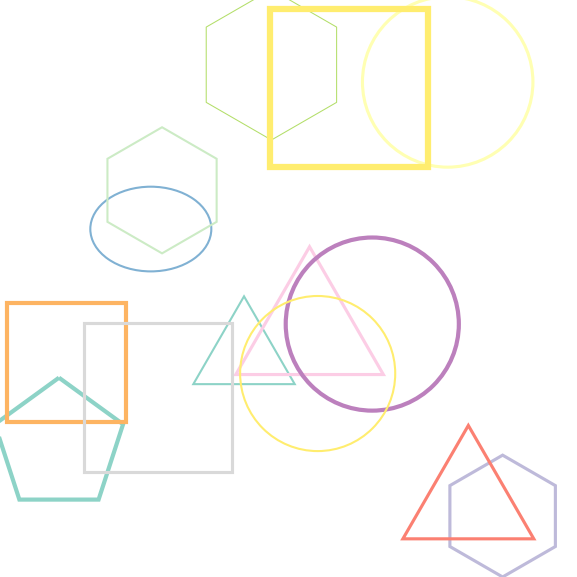[{"shape": "triangle", "thickness": 1, "radius": 0.51, "center": [0.423, 0.385]}, {"shape": "pentagon", "thickness": 2, "radius": 0.58, "center": [0.102, 0.228]}, {"shape": "circle", "thickness": 1.5, "radius": 0.74, "center": [0.775, 0.857]}, {"shape": "hexagon", "thickness": 1.5, "radius": 0.53, "center": [0.87, 0.106]}, {"shape": "triangle", "thickness": 1.5, "radius": 0.65, "center": [0.811, 0.132]}, {"shape": "oval", "thickness": 1, "radius": 0.52, "center": [0.261, 0.603]}, {"shape": "square", "thickness": 2, "radius": 0.51, "center": [0.115, 0.372]}, {"shape": "hexagon", "thickness": 0.5, "radius": 0.65, "center": [0.47, 0.887]}, {"shape": "triangle", "thickness": 1.5, "radius": 0.74, "center": [0.536, 0.424]}, {"shape": "square", "thickness": 1.5, "radius": 0.64, "center": [0.274, 0.311]}, {"shape": "circle", "thickness": 2, "radius": 0.75, "center": [0.645, 0.438]}, {"shape": "hexagon", "thickness": 1, "radius": 0.55, "center": [0.281, 0.67]}, {"shape": "circle", "thickness": 1, "radius": 0.67, "center": [0.55, 0.352]}, {"shape": "square", "thickness": 3, "radius": 0.68, "center": [0.605, 0.846]}]